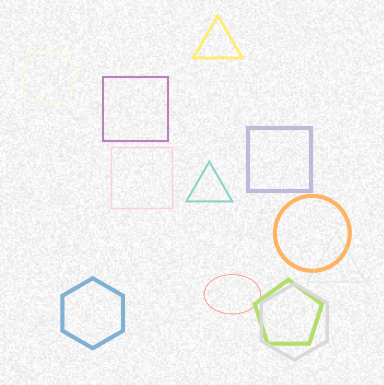[{"shape": "triangle", "thickness": 1.5, "radius": 0.34, "center": [0.544, 0.511]}, {"shape": "circle", "thickness": 0.5, "radius": 0.35, "center": [0.127, 0.8]}, {"shape": "square", "thickness": 3, "radius": 0.41, "center": [0.726, 0.586]}, {"shape": "oval", "thickness": 0.5, "radius": 0.37, "center": [0.603, 0.236]}, {"shape": "hexagon", "thickness": 3, "radius": 0.45, "center": [0.241, 0.186]}, {"shape": "circle", "thickness": 3, "radius": 0.49, "center": [0.811, 0.394]}, {"shape": "pentagon", "thickness": 3, "radius": 0.46, "center": [0.749, 0.182]}, {"shape": "square", "thickness": 1, "radius": 0.4, "center": [0.367, 0.54]}, {"shape": "hexagon", "thickness": 2.5, "radius": 0.49, "center": [0.764, 0.164]}, {"shape": "square", "thickness": 1.5, "radius": 0.42, "center": [0.352, 0.717]}, {"shape": "triangle", "thickness": 0.5, "radius": 0.43, "center": [0.874, 0.311]}, {"shape": "triangle", "thickness": 2, "radius": 0.37, "center": [0.566, 0.886]}]